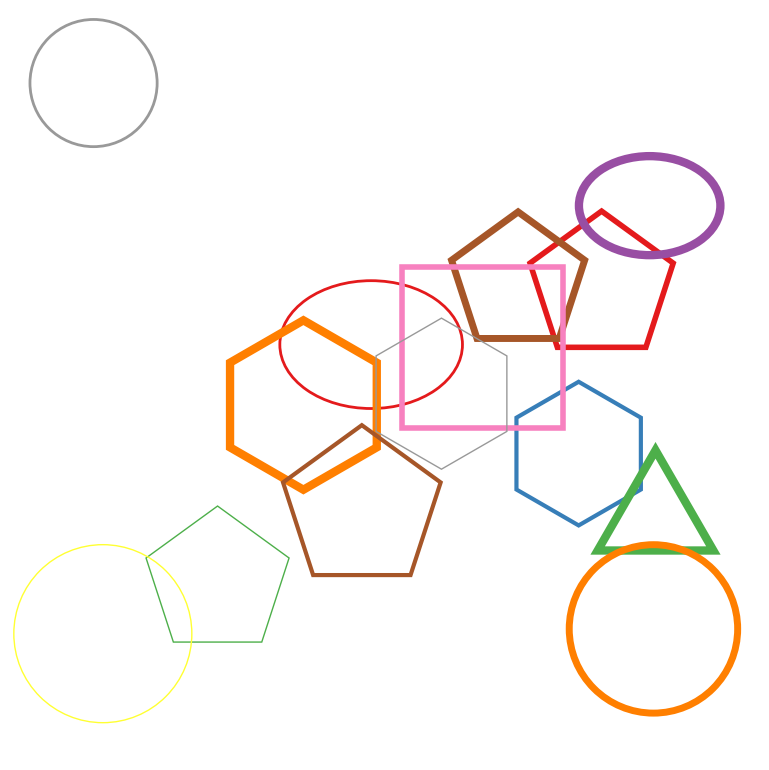[{"shape": "oval", "thickness": 1, "radius": 0.59, "center": [0.482, 0.552]}, {"shape": "pentagon", "thickness": 2, "radius": 0.49, "center": [0.781, 0.628]}, {"shape": "hexagon", "thickness": 1.5, "radius": 0.47, "center": [0.752, 0.411]}, {"shape": "triangle", "thickness": 3, "radius": 0.43, "center": [0.851, 0.328]}, {"shape": "pentagon", "thickness": 0.5, "radius": 0.49, "center": [0.283, 0.245]}, {"shape": "oval", "thickness": 3, "radius": 0.46, "center": [0.844, 0.733]}, {"shape": "circle", "thickness": 2.5, "radius": 0.55, "center": [0.849, 0.183]}, {"shape": "hexagon", "thickness": 3, "radius": 0.55, "center": [0.394, 0.474]}, {"shape": "circle", "thickness": 0.5, "radius": 0.58, "center": [0.134, 0.177]}, {"shape": "pentagon", "thickness": 1.5, "radius": 0.54, "center": [0.47, 0.34]}, {"shape": "pentagon", "thickness": 2.5, "radius": 0.45, "center": [0.673, 0.634]}, {"shape": "square", "thickness": 2, "radius": 0.52, "center": [0.626, 0.548]}, {"shape": "hexagon", "thickness": 0.5, "radius": 0.49, "center": [0.573, 0.489]}, {"shape": "circle", "thickness": 1, "radius": 0.41, "center": [0.122, 0.892]}]